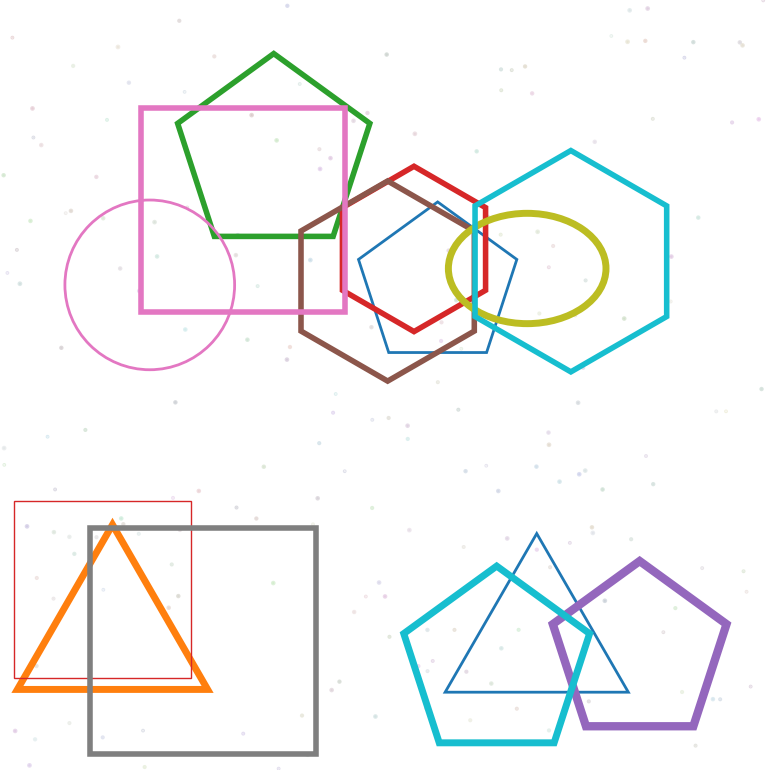[{"shape": "pentagon", "thickness": 1, "radius": 0.54, "center": [0.568, 0.63]}, {"shape": "triangle", "thickness": 1, "radius": 0.69, "center": [0.697, 0.17]}, {"shape": "triangle", "thickness": 2.5, "radius": 0.71, "center": [0.146, 0.176]}, {"shape": "pentagon", "thickness": 2, "radius": 0.66, "center": [0.356, 0.799]}, {"shape": "square", "thickness": 0.5, "radius": 0.57, "center": [0.133, 0.234]}, {"shape": "hexagon", "thickness": 2, "radius": 0.54, "center": [0.538, 0.677]}, {"shape": "pentagon", "thickness": 3, "radius": 0.59, "center": [0.831, 0.153]}, {"shape": "hexagon", "thickness": 2, "radius": 0.65, "center": [0.503, 0.635]}, {"shape": "square", "thickness": 2, "radius": 0.66, "center": [0.315, 0.727]}, {"shape": "circle", "thickness": 1, "radius": 0.55, "center": [0.194, 0.63]}, {"shape": "square", "thickness": 2, "radius": 0.73, "center": [0.264, 0.167]}, {"shape": "oval", "thickness": 2.5, "radius": 0.51, "center": [0.685, 0.651]}, {"shape": "hexagon", "thickness": 2, "radius": 0.72, "center": [0.741, 0.661]}, {"shape": "pentagon", "thickness": 2.5, "radius": 0.63, "center": [0.645, 0.138]}]